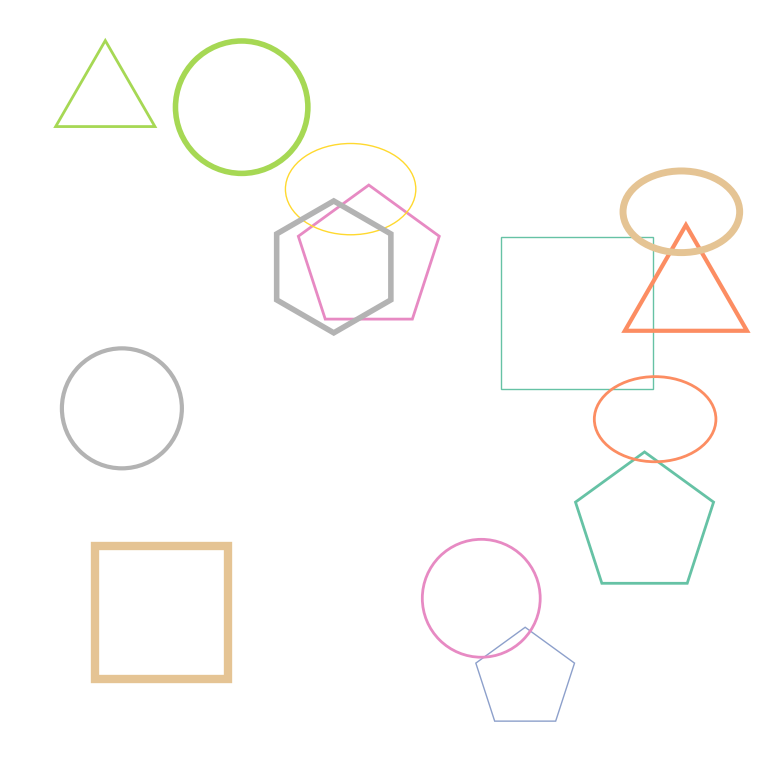[{"shape": "pentagon", "thickness": 1, "radius": 0.47, "center": [0.837, 0.319]}, {"shape": "square", "thickness": 0.5, "radius": 0.49, "center": [0.749, 0.593]}, {"shape": "oval", "thickness": 1, "radius": 0.39, "center": [0.851, 0.456]}, {"shape": "triangle", "thickness": 1.5, "radius": 0.46, "center": [0.891, 0.616]}, {"shape": "pentagon", "thickness": 0.5, "radius": 0.34, "center": [0.682, 0.118]}, {"shape": "pentagon", "thickness": 1, "radius": 0.48, "center": [0.479, 0.663]}, {"shape": "circle", "thickness": 1, "radius": 0.38, "center": [0.625, 0.223]}, {"shape": "circle", "thickness": 2, "radius": 0.43, "center": [0.314, 0.861]}, {"shape": "triangle", "thickness": 1, "radius": 0.37, "center": [0.137, 0.873]}, {"shape": "oval", "thickness": 0.5, "radius": 0.42, "center": [0.455, 0.754]}, {"shape": "oval", "thickness": 2.5, "radius": 0.38, "center": [0.885, 0.725]}, {"shape": "square", "thickness": 3, "radius": 0.43, "center": [0.21, 0.205]}, {"shape": "circle", "thickness": 1.5, "radius": 0.39, "center": [0.158, 0.47]}, {"shape": "hexagon", "thickness": 2, "radius": 0.43, "center": [0.433, 0.653]}]